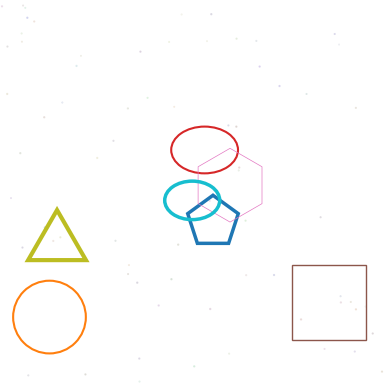[{"shape": "pentagon", "thickness": 2.5, "radius": 0.35, "center": [0.553, 0.424]}, {"shape": "circle", "thickness": 1.5, "radius": 0.47, "center": [0.129, 0.176]}, {"shape": "oval", "thickness": 1.5, "radius": 0.43, "center": [0.531, 0.61]}, {"shape": "square", "thickness": 1, "radius": 0.49, "center": [0.854, 0.213]}, {"shape": "hexagon", "thickness": 0.5, "radius": 0.48, "center": [0.598, 0.519]}, {"shape": "triangle", "thickness": 3, "radius": 0.43, "center": [0.148, 0.368]}, {"shape": "oval", "thickness": 2.5, "radius": 0.36, "center": [0.499, 0.48]}]